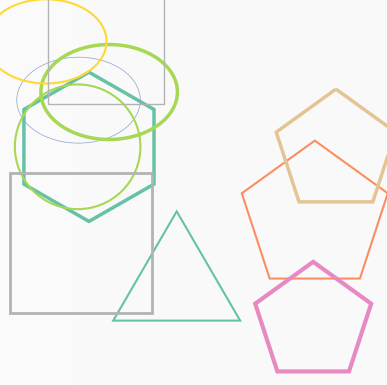[{"shape": "triangle", "thickness": 1.5, "radius": 0.95, "center": [0.456, 0.262]}, {"shape": "hexagon", "thickness": 2.5, "radius": 0.97, "center": [0.23, 0.619]}, {"shape": "pentagon", "thickness": 1.5, "radius": 0.99, "center": [0.812, 0.437]}, {"shape": "oval", "thickness": 0.5, "radius": 0.8, "center": [0.203, 0.74]}, {"shape": "pentagon", "thickness": 3, "radius": 0.79, "center": [0.808, 0.163]}, {"shape": "circle", "thickness": 1.5, "radius": 0.81, "center": [0.2, 0.619]}, {"shape": "oval", "thickness": 2.5, "radius": 0.88, "center": [0.282, 0.761]}, {"shape": "oval", "thickness": 1.5, "radius": 0.78, "center": [0.119, 0.892]}, {"shape": "pentagon", "thickness": 2.5, "radius": 0.81, "center": [0.867, 0.607]}, {"shape": "square", "thickness": 1, "radius": 0.75, "center": [0.274, 0.881]}, {"shape": "square", "thickness": 2, "radius": 0.91, "center": [0.209, 0.369]}]